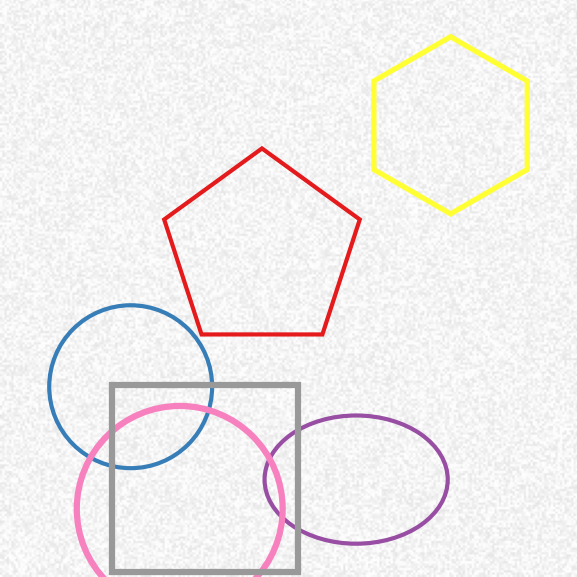[{"shape": "pentagon", "thickness": 2, "radius": 0.89, "center": [0.454, 0.564]}, {"shape": "circle", "thickness": 2, "radius": 0.71, "center": [0.226, 0.329]}, {"shape": "oval", "thickness": 2, "radius": 0.79, "center": [0.617, 0.169]}, {"shape": "hexagon", "thickness": 2.5, "radius": 0.77, "center": [0.78, 0.782]}, {"shape": "circle", "thickness": 3, "radius": 0.89, "center": [0.311, 0.118]}, {"shape": "square", "thickness": 3, "radius": 0.81, "center": [0.355, 0.171]}]